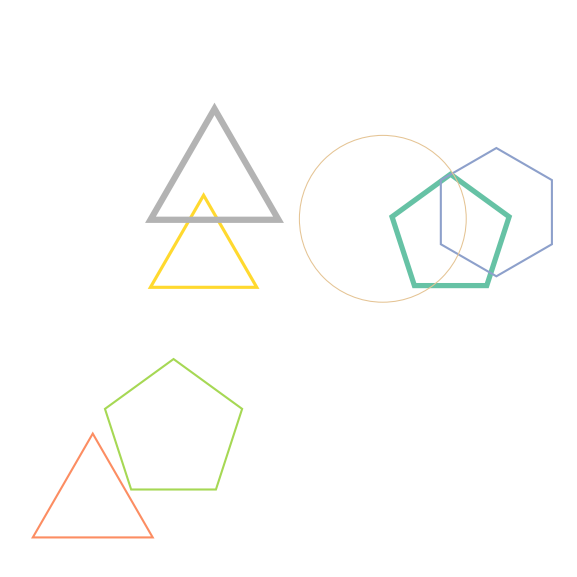[{"shape": "pentagon", "thickness": 2.5, "radius": 0.53, "center": [0.78, 0.591]}, {"shape": "triangle", "thickness": 1, "radius": 0.6, "center": [0.161, 0.128]}, {"shape": "hexagon", "thickness": 1, "radius": 0.56, "center": [0.86, 0.632]}, {"shape": "pentagon", "thickness": 1, "radius": 0.62, "center": [0.301, 0.253]}, {"shape": "triangle", "thickness": 1.5, "radius": 0.53, "center": [0.353, 0.555]}, {"shape": "circle", "thickness": 0.5, "radius": 0.72, "center": [0.663, 0.62]}, {"shape": "triangle", "thickness": 3, "radius": 0.64, "center": [0.371, 0.683]}]